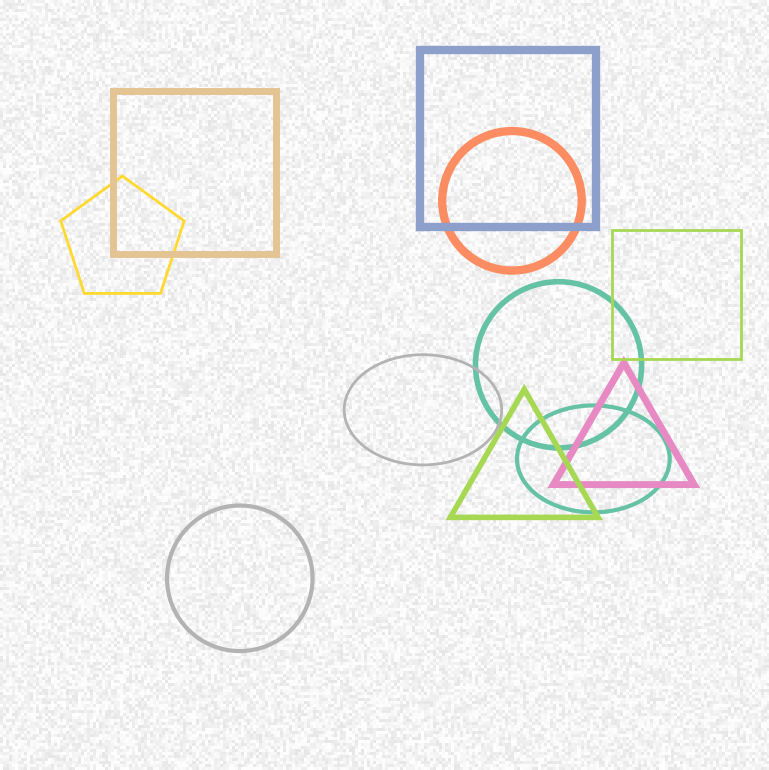[{"shape": "circle", "thickness": 2, "radius": 0.54, "center": [0.725, 0.526]}, {"shape": "oval", "thickness": 1.5, "radius": 0.5, "center": [0.771, 0.404]}, {"shape": "circle", "thickness": 3, "radius": 0.45, "center": [0.665, 0.739]}, {"shape": "square", "thickness": 3, "radius": 0.57, "center": [0.66, 0.82]}, {"shape": "triangle", "thickness": 2.5, "radius": 0.53, "center": [0.81, 0.423]}, {"shape": "triangle", "thickness": 2, "radius": 0.55, "center": [0.681, 0.383]}, {"shape": "square", "thickness": 1, "radius": 0.42, "center": [0.879, 0.618]}, {"shape": "pentagon", "thickness": 1, "radius": 0.42, "center": [0.159, 0.687]}, {"shape": "square", "thickness": 2.5, "radius": 0.53, "center": [0.252, 0.775]}, {"shape": "oval", "thickness": 1, "radius": 0.51, "center": [0.549, 0.468]}, {"shape": "circle", "thickness": 1.5, "radius": 0.47, "center": [0.311, 0.249]}]